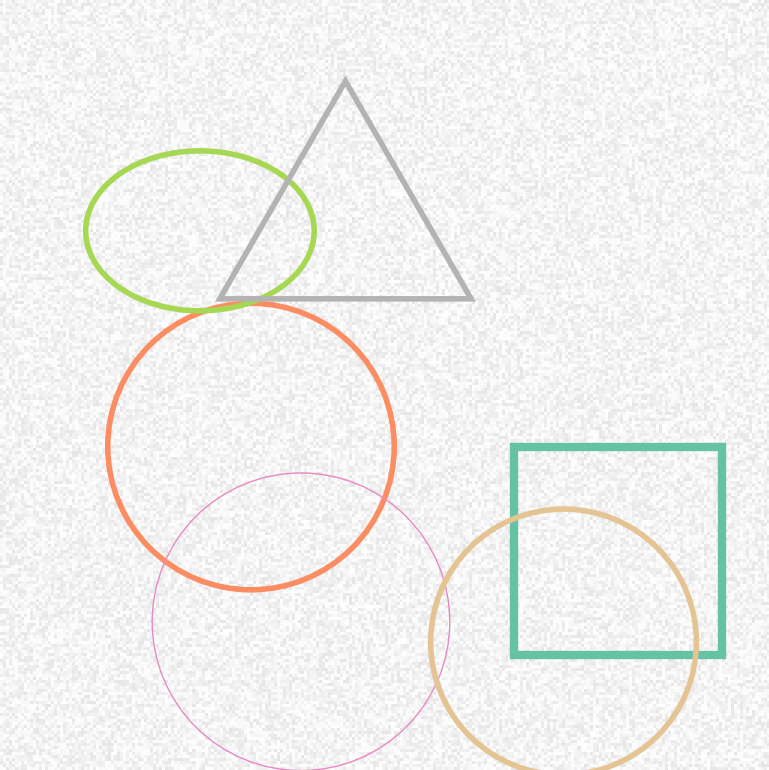[{"shape": "square", "thickness": 3, "radius": 0.68, "center": [0.803, 0.284]}, {"shape": "circle", "thickness": 2, "radius": 0.93, "center": [0.326, 0.42]}, {"shape": "circle", "thickness": 0.5, "radius": 0.97, "center": [0.391, 0.193]}, {"shape": "oval", "thickness": 2, "radius": 0.74, "center": [0.26, 0.7]}, {"shape": "circle", "thickness": 2, "radius": 0.86, "center": [0.732, 0.166]}, {"shape": "triangle", "thickness": 2, "radius": 0.94, "center": [0.449, 0.706]}]